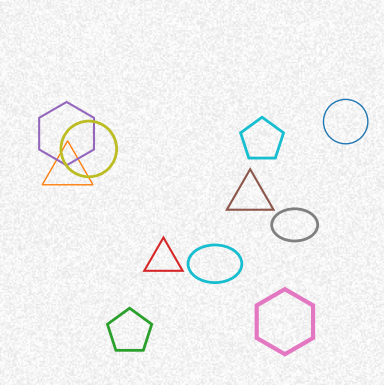[{"shape": "circle", "thickness": 1, "radius": 0.29, "center": [0.898, 0.684]}, {"shape": "triangle", "thickness": 1, "radius": 0.38, "center": [0.176, 0.558]}, {"shape": "pentagon", "thickness": 2, "radius": 0.3, "center": [0.337, 0.139]}, {"shape": "triangle", "thickness": 1.5, "radius": 0.29, "center": [0.425, 0.325]}, {"shape": "hexagon", "thickness": 1.5, "radius": 0.41, "center": [0.173, 0.653]}, {"shape": "triangle", "thickness": 1.5, "radius": 0.35, "center": [0.65, 0.49]}, {"shape": "hexagon", "thickness": 3, "radius": 0.42, "center": [0.74, 0.164]}, {"shape": "oval", "thickness": 2, "radius": 0.3, "center": [0.765, 0.416]}, {"shape": "circle", "thickness": 2, "radius": 0.36, "center": [0.231, 0.613]}, {"shape": "pentagon", "thickness": 2, "radius": 0.29, "center": [0.681, 0.637]}, {"shape": "oval", "thickness": 2, "radius": 0.35, "center": [0.558, 0.315]}]